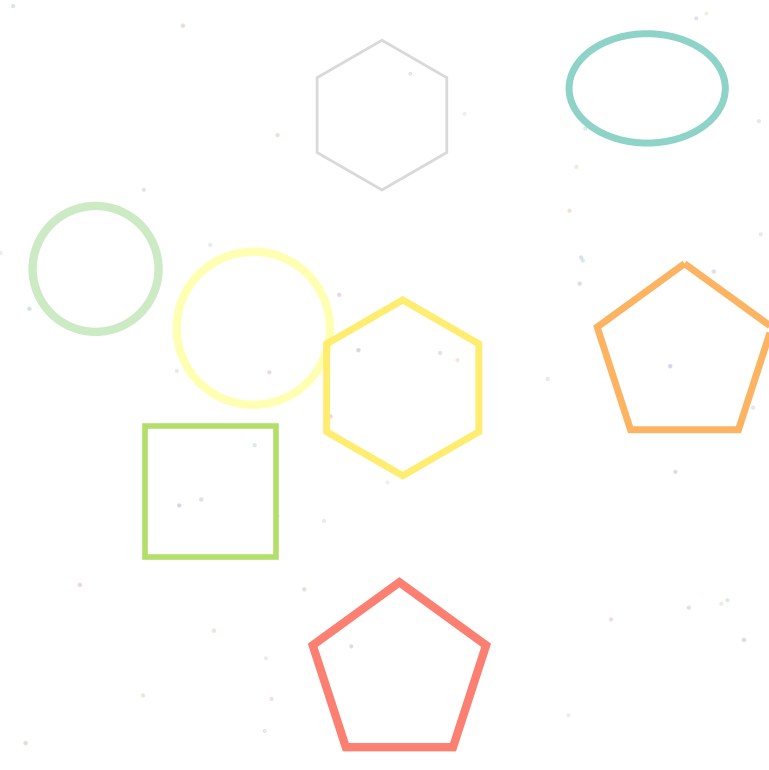[{"shape": "oval", "thickness": 2.5, "radius": 0.51, "center": [0.84, 0.885]}, {"shape": "circle", "thickness": 3, "radius": 0.5, "center": [0.329, 0.574]}, {"shape": "pentagon", "thickness": 3, "radius": 0.59, "center": [0.519, 0.125]}, {"shape": "pentagon", "thickness": 2.5, "radius": 0.6, "center": [0.889, 0.538]}, {"shape": "square", "thickness": 2, "radius": 0.42, "center": [0.273, 0.362]}, {"shape": "hexagon", "thickness": 1, "radius": 0.49, "center": [0.496, 0.851]}, {"shape": "circle", "thickness": 3, "radius": 0.41, "center": [0.124, 0.651]}, {"shape": "hexagon", "thickness": 2.5, "radius": 0.57, "center": [0.523, 0.496]}]